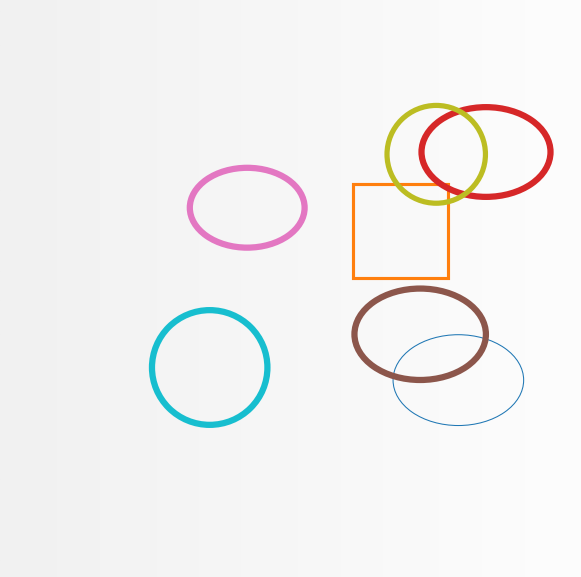[{"shape": "oval", "thickness": 0.5, "radius": 0.56, "center": [0.789, 0.341]}, {"shape": "square", "thickness": 1.5, "radius": 0.41, "center": [0.689, 0.599]}, {"shape": "oval", "thickness": 3, "radius": 0.55, "center": [0.836, 0.736]}, {"shape": "oval", "thickness": 3, "radius": 0.57, "center": [0.723, 0.42]}, {"shape": "oval", "thickness": 3, "radius": 0.49, "center": [0.425, 0.639]}, {"shape": "circle", "thickness": 2.5, "radius": 0.42, "center": [0.751, 0.732]}, {"shape": "circle", "thickness": 3, "radius": 0.5, "center": [0.361, 0.363]}]